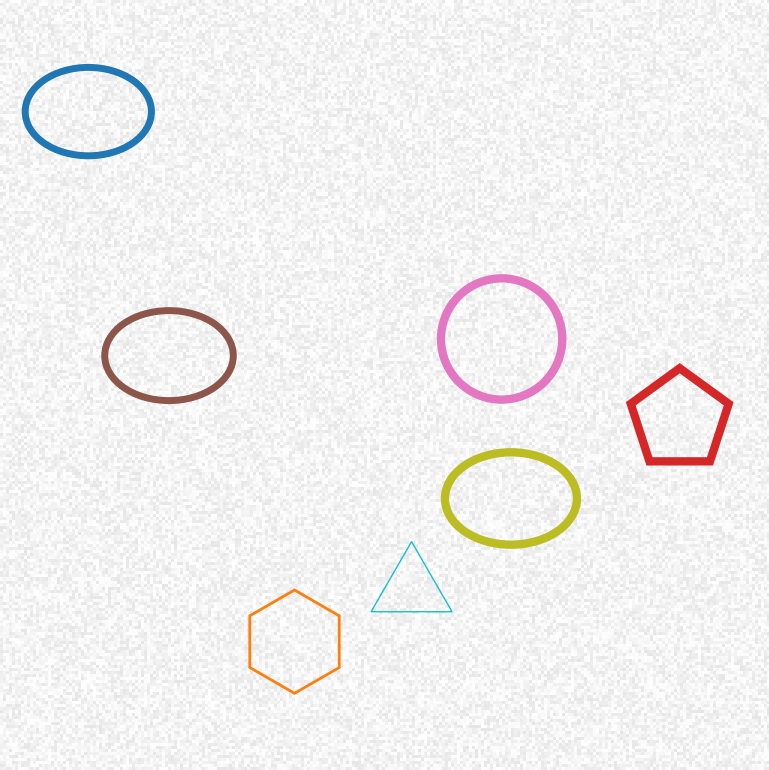[{"shape": "oval", "thickness": 2.5, "radius": 0.41, "center": [0.115, 0.855]}, {"shape": "hexagon", "thickness": 1, "radius": 0.34, "center": [0.382, 0.167]}, {"shape": "pentagon", "thickness": 3, "radius": 0.33, "center": [0.883, 0.455]}, {"shape": "oval", "thickness": 2.5, "radius": 0.42, "center": [0.219, 0.538]}, {"shape": "circle", "thickness": 3, "radius": 0.39, "center": [0.651, 0.56]}, {"shape": "oval", "thickness": 3, "radius": 0.43, "center": [0.664, 0.353]}, {"shape": "triangle", "thickness": 0.5, "radius": 0.3, "center": [0.534, 0.236]}]